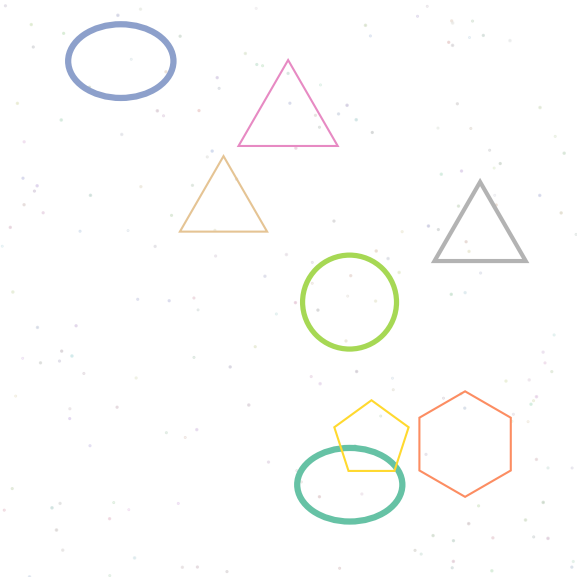[{"shape": "oval", "thickness": 3, "radius": 0.46, "center": [0.606, 0.16]}, {"shape": "hexagon", "thickness": 1, "radius": 0.46, "center": [0.805, 0.23]}, {"shape": "oval", "thickness": 3, "radius": 0.46, "center": [0.209, 0.893]}, {"shape": "triangle", "thickness": 1, "radius": 0.5, "center": [0.499, 0.796]}, {"shape": "circle", "thickness": 2.5, "radius": 0.41, "center": [0.605, 0.476]}, {"shape": "pentagon", "thickness": 1, "radius": 0.34, "center": [0.643, 0.238]}, {"shape": "triangle", "thickness": 1, "radius": 0.44, "center": [0.387, 0.642]}, {"shape": "triangle", "thickness": 2, "radius": 0.46, "center": [0.831, 0.593]}]